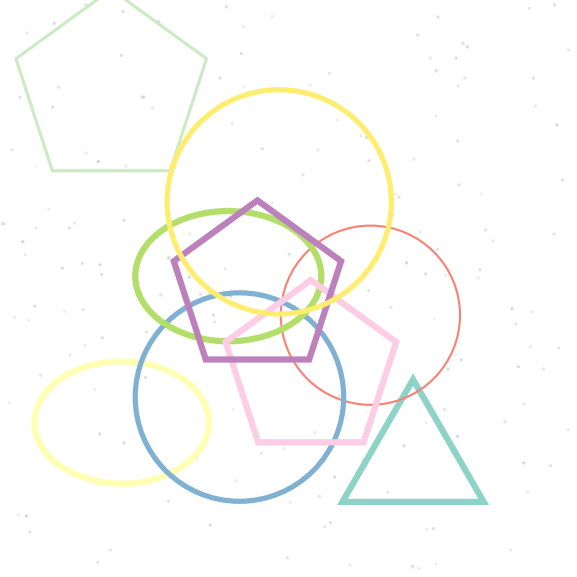[{"shape": "triangle", "thickness": 3, "radius": 0.71, "center": [0.715, 0.201]}, {"shape": "oval", "thickness": 3, "radius": 0.76, "center": [0.211, 0.268]}, {"shape": "circle", "thickness": 1, "radius": 0.78, "center": [0.641, 0.453]}, {"shape": "circle", "thickness": 2.5, "radius": 0.9, "center": [0.415, 0.312]}, {"shape": "oval", "thickness": 3, "radius": 0.81, "center": [0.395, 0.521]}, {"shape": "pentagon", "thickness": 3, "radius": 0.78, "center": [0.538, 0.359]}, {"shape": "pentagon", "thickness": 3, "radius": 0.76, "center": [0.446, 0.5]}, {"shape": "pentagon", "thickness": 1.5, "radius": 0.87, "center": [0.193, 0.844]}, {"shape": "circle", "thickness": 2.5, "radius": 0.97, "center": [0.483, 0.65]}]